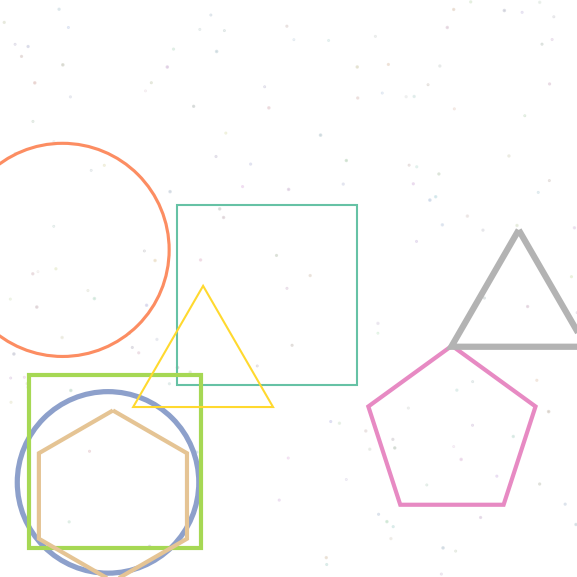[{"shape": "square", "thickness": 1, "radius": 0.78, "center": [0.463, 0.489]}, {"shape": "circle", "thickness": 1.5, "radius": 0.92, "center": [0.108, 0.566]}, {"shape": "circle", "thickness": 2.5, "radius": 0.79, "center": [0.187, 0.164]}, {"shape": "pentagon", "thickness": 2, "radius": 0.76, "center": [0.783, 0.248]}, {"shape": "square", "thickness": 2, "radius": 0.75, "center": [0.199, 0.2]}, {"shape": "triangle", "thickness": 1, "radius": 0.7, "center": [0.352, 0.364]}, {"shape": "hexagon", "thickness": 2, "radius": 0.74, "center": [0.196, 0.14]}, {"shape": "triangle", "thickness": 3, "radius": 0.67, "center": [0.898, 0.466]}]